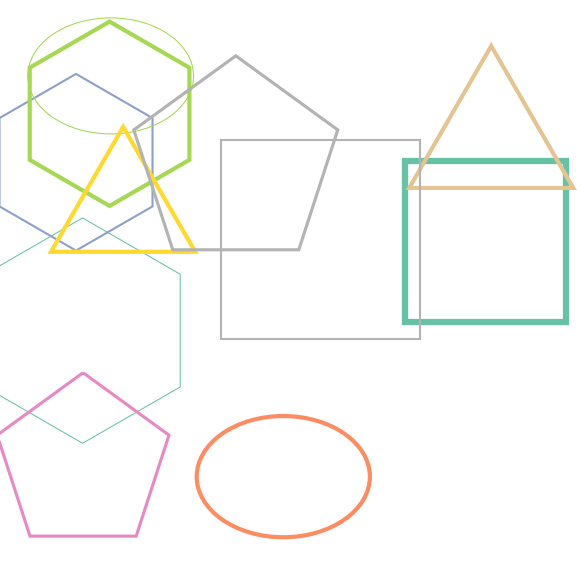[{"shape": "square", "thickness": 3, "radius": 0.7, "center": [0.842, 0.581]}, {"shape": "hexagon", "thickness": 0.5, "radius": 0.98, "center": [0.143, 0.427]}, {"shape": "oval", "thickness": 2, "radius": 0.75, "center": [0.491, 0.174]}, {"shape": "hexagon", "thickness": 1, "radius": 0.76, "center": [0.132, 0.718]}, {"shape": "pentagon", "thickness": 1.5, "radius": 0.78, "center": [0.144, 0.197]}, {"shape": "oval", "thickness": 0.5, "radius": 0.72, "center": [0.192, 0.868]}, {"shape": "hexagon", "thickness": 2, "radius": 0.8, "center": [0.19, 0.802]}, {"shape": "triangle", "thickness": 2, "radius": 0.72, "center": [0.213, 0.635]}, {"shape": "triangle", "thickness": 2, "radius": 0.82, "center": [0.851, 0.756]}, {"shape": "square", "thickness": 1, "radius": 0.86, "center": [0.555, 0.585]}, {"shape": "pentagon", "thickness": 1.5, "radius": 0.93, "center": [0.408, 0.717]}]